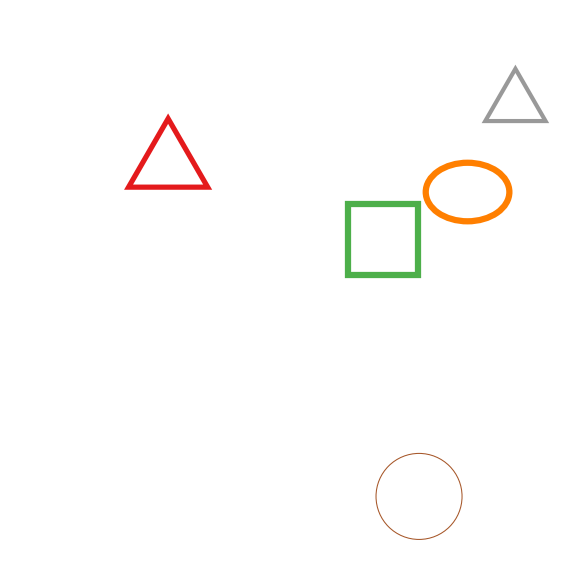[{"shape": "triangle", "thickness": 2.5, "radius": 0.4, "center": [0.291, 0.715]}, {"shape": "square", "thickness": 3, "radius": 0.31, "center": [0.663, 0.584]}, {"shape": "oval", "thickness": 3, "radius": 0.36, "center": [0.81, 0.667]}, {"shape": "circle", "thickness": 0.5, "radius": 0.37, "center": [0.726, 0.14]}, {"shape": "triangle", "thickness": 2, "radius": 0.3, "center": [0.892, 0.82]}]